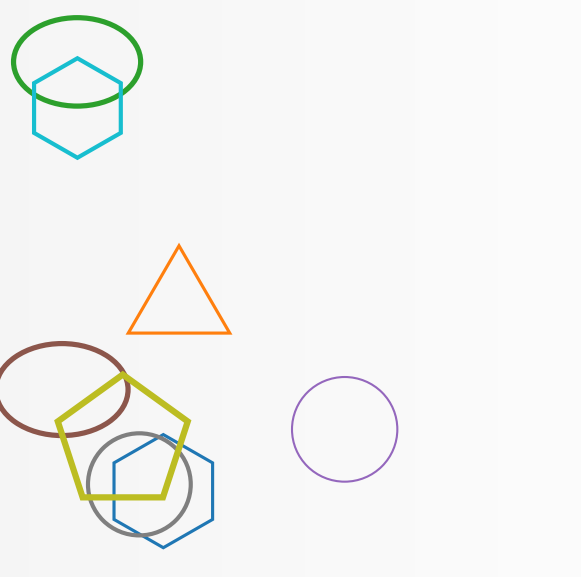[{"shape": "hexagon", "thickness": 1.5, "radius": 0.49, "center": [0.281, 0.149]}, {"shape": "triangle", "thickness": 1.5, "radius": 0.5, "center": [0.308, 0.473]}, {"shape": "oval", "thickness": 2.5, "radius": 0.55, "center": [0.133, 0.892]}, {"shape": "circle", "thickness": 1, "radius": 0.45, "center": [0.593, 0.256]}, {"shape": "oval", "thickness": 2.5, "radius": 0.57, "center": [0.107, 0.325]}, {"shape": "circle", "thickness": 2, "radius": 0.44, "center": [0.24, 0.16]}, {"shape": "pentagon", "thickness": 3, "radius": 0.59, "center": [0.211, 0.233]}, {"shape": "hexagon", "thickness": 2, "radius": 0.43, "center": [0.133, 0.812]}]